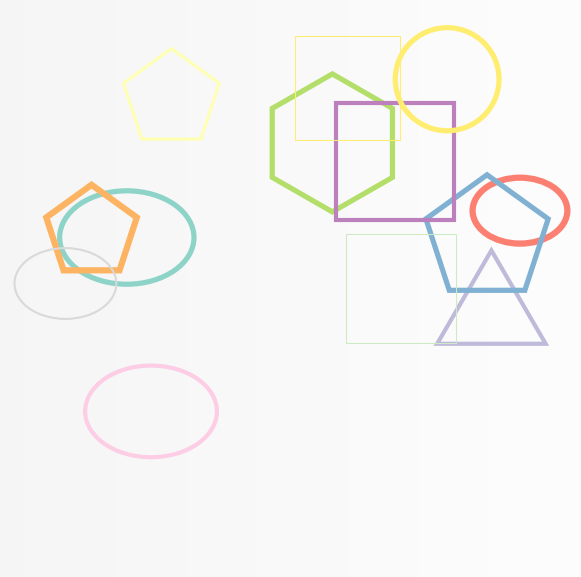[{"shape": "oval", "thickness": 2.5, "radius": 0.58, "center": [0.218, 0.588]}, {"shape": "pentagon", "thickness": 1.5, "radius": 0.43, "center": [0.295, 0.828]}, {"shape": "triangle", "thickness": 2, "radius": 0.54, "center": [0.845, 0.458]}, {"shape": "oval", "thickness": 3, "radius": 0.41, "center": [0.895, 0.634]}, {"shape": "pentagon", "thickness": 2.5, "radius": 0.55, "center": [0.838, 0.586]}, {"shape": "pentagon", "thickness": 3, "radius": 0.41, "center": [0.157, 0.597]}, {"shape": "hexagon", "thickness": 2.5, "radius": 0.6, "center": [0.572, 0.752]}, {"shape": "oval", "thickness": 2, "radius": 0.57, "center": [0.26, 0.287]}, {"shape": "oval", "thickness": 1, "radius": 0.44, "center": [0.113, 0.508]}, {"shape": "square", "thickness": 2, "radius": 0.51, "center": [0.68, 0.72]}, {"shape": "square", "thickness": 0.5, "radius": 0.47, "center": [0.691, 0.499]}, {"shape": "square", "thickness": 0.5, "radius": 0.45, "center": [0.599, 0.847]}, {"shape": "circle", "thickness": 2.5, "radius": 0.45, "center": [0.769, 0.862]}]